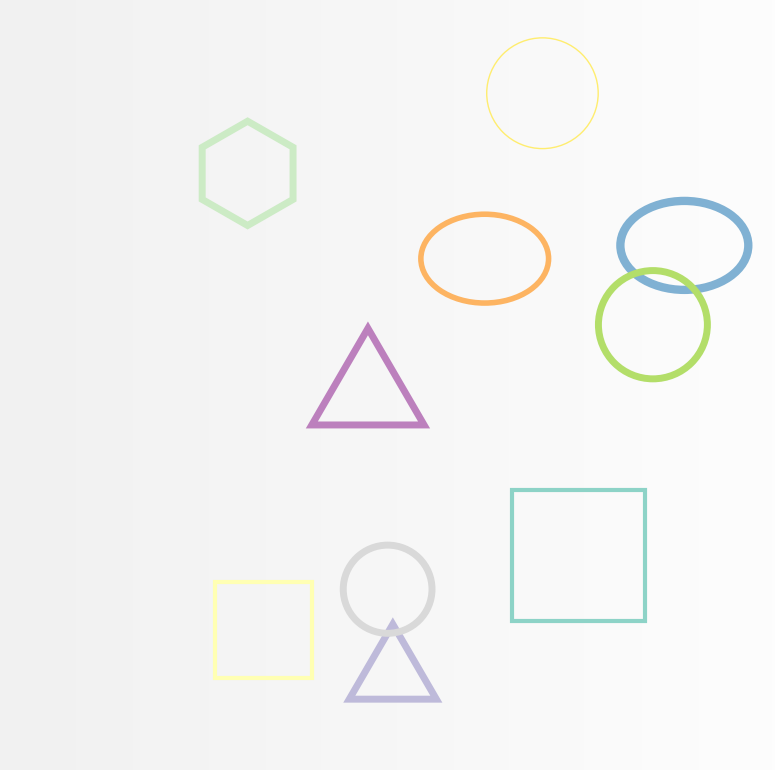[{"shape": "square", "thickness": 1.5, "radius": 0.43, "center": [0.747, 0.279]}, {"shape": "square", "thickness": 1.5, "radius": 0.31, "center": [0.34, 0.182]}, {"shape": "triangle", "thickness": 2.5, "radius": 0.32, "center": [0.507, 0.124]}, {"shape": "oval", "thickness": 3, "radius": 0.41, "center": [0.883, 0.681]}, {"shape": "oval", "thickness": 2, "radius": 0.41, "center": [0.625, 0.664]}, {"shape": "circle", "thickness": 2.5, "radius": 0.35, "center": [0.842, 0.578]}, {"shape": "circle", "thickness": 2.5, "radius": 0.29, "center": [0.5, 0.235]}, {"shape": "triangle", "thickness": 2.5, "radius": 0.42, "center": [0.475, 0.49]}, {"shape": "hexagon", "thickness": 2.5, "radius": 0.34, "center": [0.32, 0.775]}, {"shape": "circle", "thickness": 0.5, "radius": 0.36, "center": [0.7, 0.879]}]